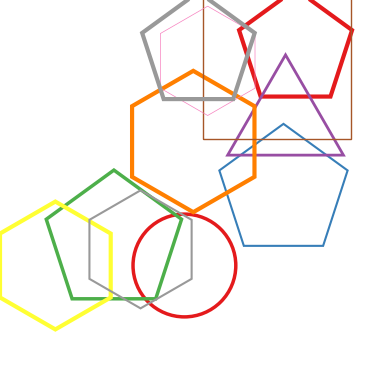[{"shape": "pentagon", "thickness": 3, "radius": 0.77, "center": [0.768, 0.874]}, {"shape": "circle", "thickness": 2.5, "radius": 0.67, "center": [0.479, 0.31]}, {"shape": "pentagon", "thickness": 1.5, "radius": 0.88, "center": [0.736, 0.503]}, {"shape": "pentagon", "thickness": 2.5, "radius": 0.92, "center": [0.296, 0.373]}, {"shape": "triangle", "thickness": 2, "radius": 0.87, "center": [0.742, 0.684]}, {"shape": "hexagon", "thickness": 3, "radius": 0.92, "center": [0.502, 0.632]}, {"shape": "hexagon", "thickness": 3, "radius": 0.83, "center": [0.144, 0.31]}, {"shape": "square", "thickness": 1, "radius": 0.96, "center": [0.72, 0.83]}, {"shape": "hexagon", "thickness": 0.5, "radius": 0.71, "center": [0.539, 0.842]}, {"shape": "pentagon", "thickness": 3, "radius": 0.77, "center": [0.515, 0.867]}, {"shape": "hexagon", "thickness": 1.5, "radius": 0.77, "center": [0.365, 0.352]}]